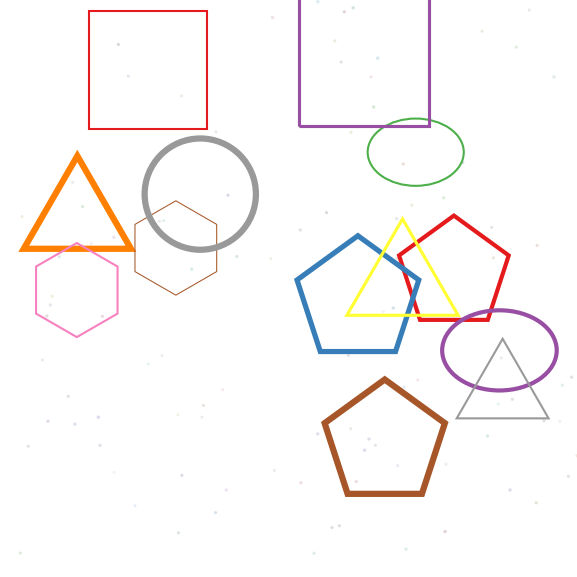[{"shape": "pentagon", "thickness": 2, "radius": 0.5, "center": [0.786, 0.526]}, {"shape": "square", "thickness": 1, "radius": 0.51, "center": [0.256, 0.878]}, {"shape": "pentagon", "thickness": 2.5, "radius": 0.55, "center": [0.62, 0.48]}, {"shape": "oval", "thickness": 1, "radius": 0.42, "center": [0.72, 0.736]}, {"shape": "oval", "thickness": 2, "radius": 0.5, "center": [0.865, 0.392]}, {"shape": "square", "thickness": 1.5, "radius": 0.57, "center": [0.63, 0.895]}, {"shape": "triangle", "thickness": 3, "radius": 0.54, "center": [0.134, 0.622]}, {"shape": "triangle", "thickness": 1.5, "radius": 0.56, "center": [0.697, 0.509]}, {"shape": "pentagon", "thickness": 3, "radius": 0.55, "center": [0.666, 0.233]}, {"shape": "hexagon", "thickness": 0.5, "radius": 0.41, "center": [0.304, 0.57]}, {"shape": "hexagon", "thickness": 1, "radius": 0.41, "center": [0.133, 0.497]}, {"shape": "triangle", "thickness": 1, "radius": 0.46, "center": [0.87, 0.321]}, {"shape": "circle", "thickness": 3, "radius": 0.48, "center": [0.347, 0.663]}]